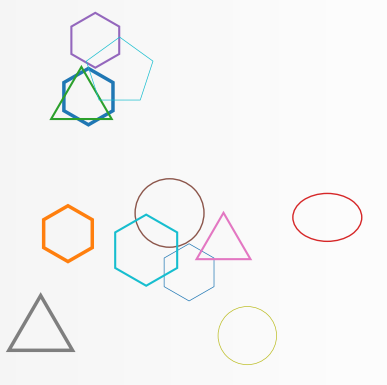[{"shape": "hexagon", "thickness": 0.5, "radius": 0.37, "center": [0.488, 0.293]}, {"shape": "hexagon", "thickness": 2.5, "radius": 0.37, "center": [0.228, 0.749]}, {"shape": "hexagon", "thickness": 2.5, "radius": 0.36, "center": [0.175, 0.393]}, {"shape": "triangle", "thickness": 1.5, "radius": 0.45, "center": [0.21, 0.736]}, {"shape": "oval", "thickness": 1, "radius": 0.44, "center": [0.845, 0.435]}, {"shape": "hexagon", "thickness": 1.5, "radius": 0.36, "center": [0.246, 0.895]}, {"shape": "circle", "thickness": 1, "radius": 0.44, "center": [0.438, 0.447]}, {"shape": "triangle", "thickness": 1.5, "radius": 0.4, "center": [0.577, 0.367]}, {"shape": "triangle", "thickness": 2.5, "radius": 0.47, "center": [0.105, 0.138]}, {"shape": "circle", "thickness": 0.5, "radius": 0.38, "center": [0.638, 0.128]}, {"shape": "pentagon", "thickness": 0.5, "radius": 0.45, "center": [0.309, 0.813]}, {"shape": "hexagon", "thickness": 1.5, "radius": 0.46, "center": [0.377, 0.35]}]